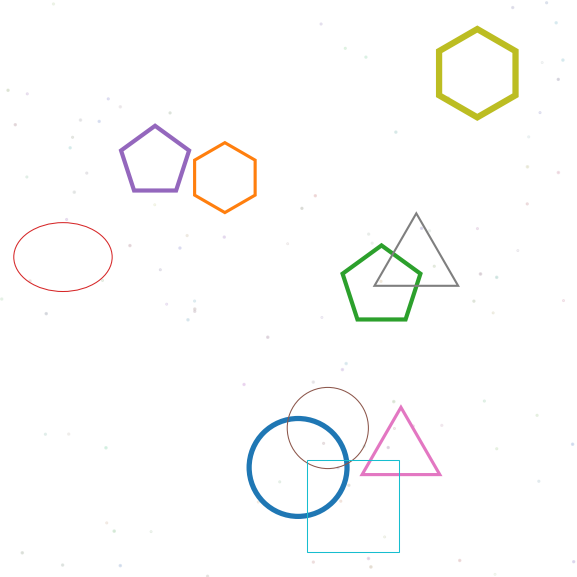[{"shape": "circle", "thickness": 2.5, "radius": 0.42, "center": [0.516, 0.19]}, {"shape": "hexagon", "thickness": 1.5, "radius": 0.3, "center": [0.389, 0.692]}, {"shape": "pentagon", "thickness": 2, "radius": 0.35, "center": [0.661, 0.503]}, {"shape": "oval", "thickness": 0.5, "radius": 0.43, "center": [0.109, 0.554]}, {"shape": "pentagon", "thickness": 2, "radius": 0.31, "center": [0.269, 0.719]}, {"shape": "circle", "thickness": 0.5, "radius": 0.35, "center": [0.568, 0.258]}, {"shape": "triangle", "thickness": 1.5, "radius": 0.39, "center": [0.694, 0.216]}, {"shape": "triangle", "thickness": 1, "radius": 0.42, "center": [0.721, 0.546]}, {"shape": "hexagon", "thickness": 3, "radius": 0.38, "center": [0.827, 0.872]}, {"shape": "square", "thickness": 0.5, "radius": 0.4, "center": [0.611, 0.123]}]